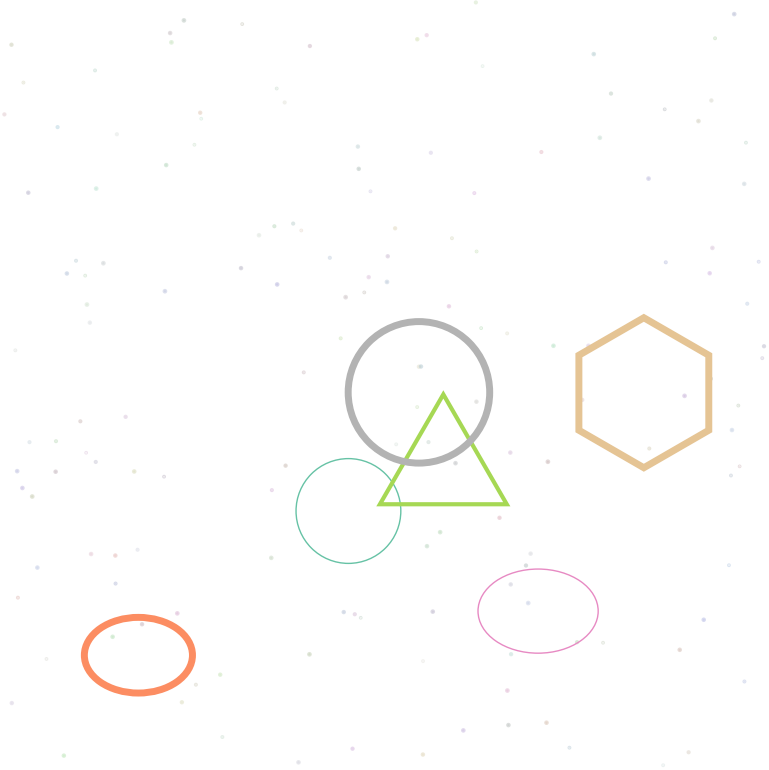[{"shape": "circle", "thickness": 0.5, "radius": 0.34, "center": [0.453, 0.336]}, {"shape": "oval", "thickness": 2.5, "radius": 0.35, "center": [0.18, 0.149]}, {"shape": "oval", "thickness": 0.5, "radius": 0.39, "center": [0.699, 0.206]}, {"shape": "triangle", "thickness": 1.5, "radius": 0.48, "center": [0.576, 0.393]}, {"shape": "hexagon", "thickness": 2.5, "radius": 0.49, "center": [0.836, 0.49]}, {"shape": "circle", "thickness": 2.5, "radius": 0.46, "center": [0.544, 0.49]}]